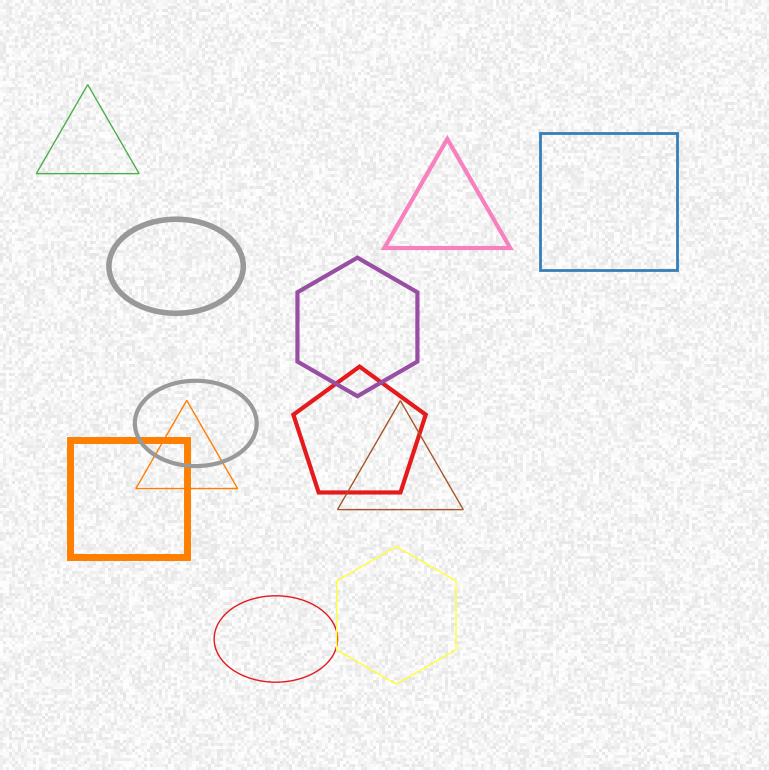[{"shape": "pentagon", "thickness": 1.5, "radius": 0.45, "center": [0.467, 0.434]}, {"shape": "oval", "thickness": 0.5, "radius": 0.4, "center": [0.358, 0.17]}, {"shape": "square", "thickness": 1, "radius": 0.45, "center": [0.79, 0.739]}, {"shape": "triangle", "thickness": 0.5, "radius": 0.39, "center": [0.114, 0.813]}, {"shape": "hexagon", "thickness": 1.5, "radius": 0.45, "center": [0.464, 0.575]}, {"shape": "triangle", "thickness": 0.5, "radius": 0.38, "center": [0.243, 0.404]}, {"shape": "square", "thickness": 2.5, "radius": 0.38, "center": [0.166, 0.352]}, {"shape": "hexagon", "thickness": 0.5, "radius": 0.45, "center": [0.515, 0.201]}, {"shape": "triangle", "thickness": 0.5, "radius": 0.47, "center": [0.52, 0.385]}, {"shape": "triangle", "thickness": 1.5, "radius": 0.47, "center": [0.581, 0.725]}, {"shape": "oval", "thickness": 2, "radius": 0.44, "center": [0.229, 0.654]}, {"shape": "oval", "thickness": 1.5, "radius": 0.4, "center": [0.254, 0.45]}]